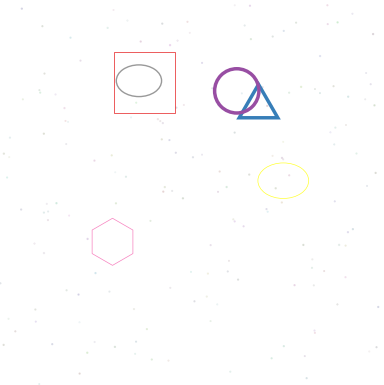[{"shape": "square", "thickness": 0.5, "radius": 0.39, "center": [0.376, 0.786]}, {"shape": "triangle", "thickness": 2.5, "radius": 0.29, "center": [0.671, 0.723]}, {"shape": "circle", "thickness": 2.5, "radius": 0.29, "center": [0.615, 0.764]}, {"shape": "oval", "thickness": 0.5, "radius": 0.33, "center": [0.736, 0.531]}, {"shape": "hexagon", "thickness": 0.5, "radius": 0.31, "center": [0.292, 0.372]}, {"shape": "oval", "thickness": 1, "radius": 0.29, "center": [0.361, 0.79]}]